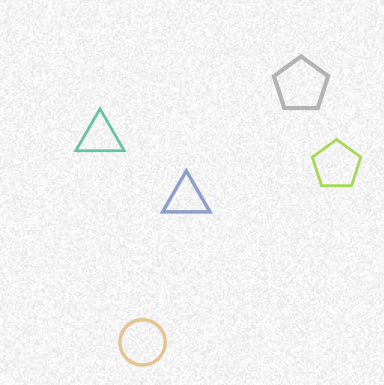[{"shape": "triangle", "thickness": 2, "radius": 0.36, "center": [0.26, 0.645]}, {"shape": "triangle", "thickness": 2.5, "radius": 0.35, "center": [0.484, 0.485]}, {"shape": "pentagon", "thickness": 2, "radius": 0.33, "center": [0.874, 0.571]}, {"shape": "circle", "thickness": 2.5, "radius": 0.29, "center": [0.37, 0.111]}, {"shape": "pentagon", "thickness": 3, "radius": 0.37, "center": [0.782, 0.779]}]